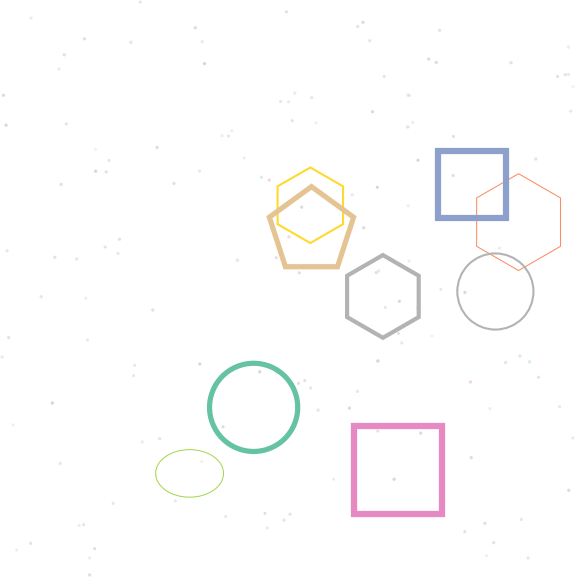[{"shape": "circle", "thickness": 2.5, "radius": 0.38, "center": [0.439, 0.294]}, {"shape": "hexagon", "thickness": 0.5, "radius": 0.42, "center": [0.898, 0.615]}, {"shape": "square", "thickness": 3, "radius": 0.29, "center": [0.817, 0.68]}, {"shape": "square", "thickness": 3, "radius": 0.38, "center": [0.689, 0.185]}, {"shape": "oval", "thickness": 0.5, "radius": 0.29, "center": [0.328, 0.179]}, {"shape": "hexagon", "thickness": 1, "radius": 0.33, "center": [0.537, 0.644]}, {"shape": "pentagon", "thickness": 2.5, "radius": 0.38, "center": [0.539, 0.599]}, {"shape": "hexagon", "thickness": 2, "radius": 0.36, "center": [0.663, 0.486]}, {"shape": "circle", "thickness": 1, "radius": 0.33, "center": [0.858, 0.494]}]